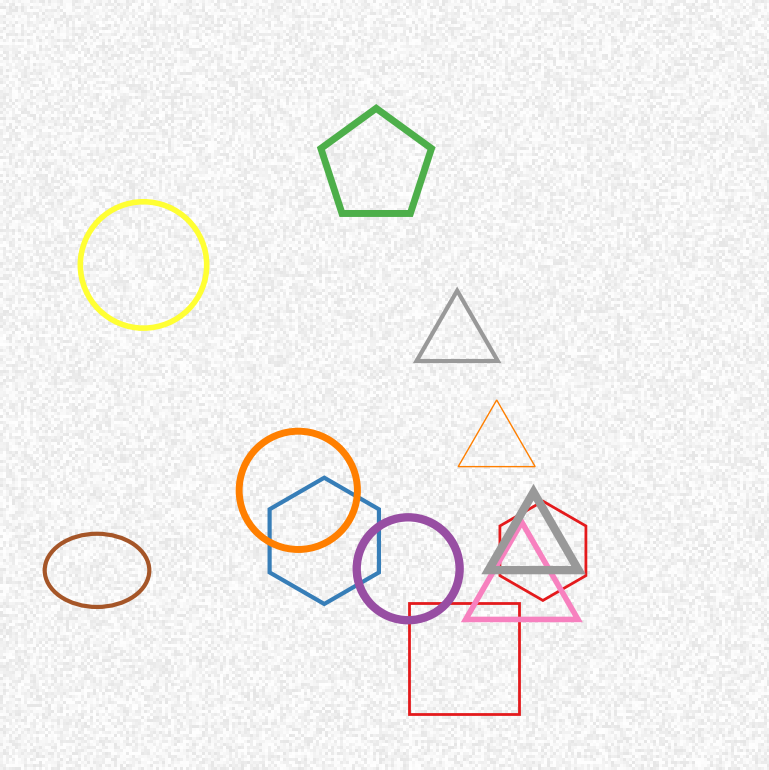[{"shape": "hexagon", "thickness": 1, "radius": 0.32, "center": [0.705, 0.285]}, {"shape": "square", "thickness": 1, "radius": 0.36, "center": [0.603, 0.145]}, {"shape": "hexagon", "thickness": 1.5, "radius": 0.41, "center": [0.421, 0.298]}, {"shape": "pentagon", "thickness": 2.5, "radius": 0.38, "center": [0.489, 0.784]}, {"shape": "circle", "thickness": 3, "radius": 0.33, "center": [0.53, 0.261]}, {"shape": "circle", "thickness": 2.5, "radius": 0.38, "center": [0.387, 0.363]}, {"shape": "triangle", "thickness": 0.5, "radius": 0.29, "center": [0.645, 0.423]}, {"shape": "circle", "thickness": 2, "radius": 0.41, "center": [0.186, 0.656]}, {"shape": "oval", "thickness": 1.5, "radius": 0.34, "center": [0.126, 0.259]}, {"shape": "triangle", "thickness": 2, "radius": 0.42, "center": [0.678, 0.238]}, {"shape": "triangle", "thickness": 3, "radius": 0.34, "center": [0.693, 0.293]}, {"shape": "triangle", "thickness": 1.5, "radius": 0.3, "center": [0.594, 0.562]}]